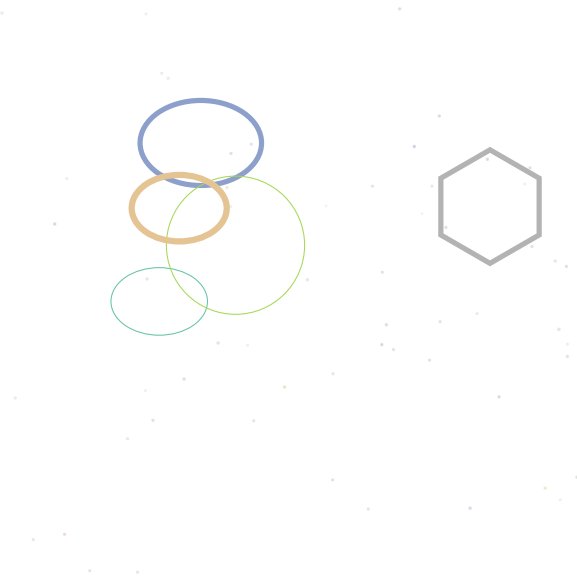[{"shape": "oval", "thickness": 0.5, "radius": 0.42, "center": [0.276, 0.477]}, {"shape": "oval", "thickness": 2.5, "radius": 0.53, "center": [0.348, 0.752]}, {"shape": "circle", "thickness": 0.5, "radius": 0.6, "center": [0.408, 0.575]}, {"shape": "oval", "thickness": 3, "radius": 0.41, "center": [0.31, 0.639]}, {"shape": "hexagon", "thickness": 2.5, "radius": 0.49, "center": [0.848, 0.641]}]